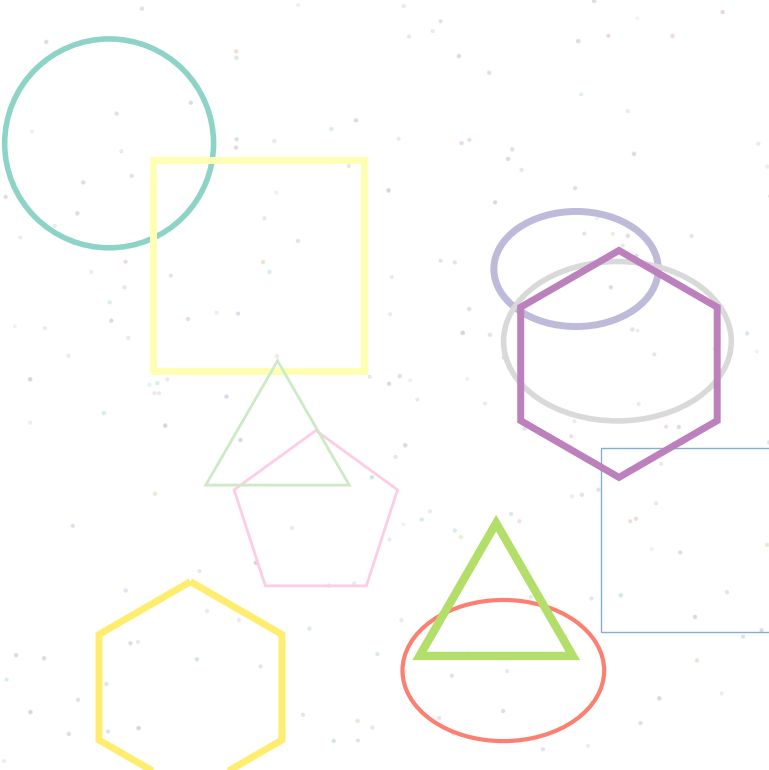[{"shape": "circle", "thickness": 2, "radius": 0.68, "center": [0.142, 0.814]}, {"shape": "square", "thickness": 2.5, "radius": 0.68, "center": [0.336, 0.656]}, {"shape": "oval", "thickness": 2.5, "radius": 0.53, "center": [0.748, 0.651]}, {"shape": "oval", "thickness": 1.5, "radius": 0.65, "center": [0.654, 0.129]}, {"shape": "square", "thickness": 0.5, "radius": 0.6, "center": [0.9, 0.299]}, {"shape": "triangle", "thickness": 3, "radius": 0.58, "center": [0.644, 0.206]}, {"shape": "pentagon", "thickness": 1, "radius": 0.56, "center": [0.41, 0.329]}, {"shape": "oval", "thickness": 2, "radius": 0.74, "center": [0.802, 0.557]}, {"shape": "hexagon", "thickness": 2.5, "radius": 0.74, "center": [0.804, 0.527]}, {"shape": "triangle", "thickness": 1, "radius": 0.54, "center": [0.36, 0.424]}, {"shape": "hexagon", "thickness": 2.5, "radius": 0.69, "center": [0.247, 0.107]}]